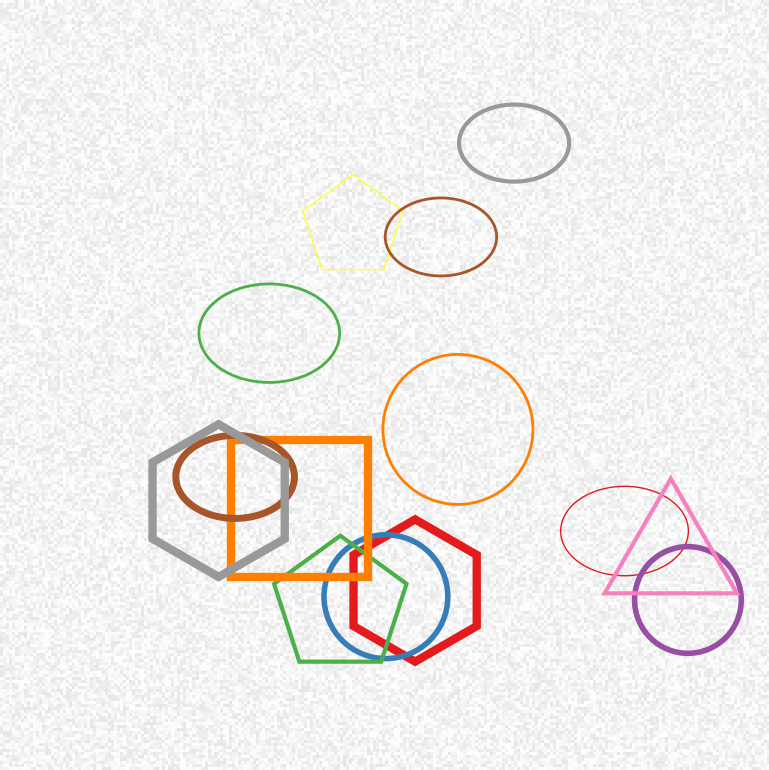[{"shape": "hexagon", "thickness": 3, "radius": 0.46, "center": [0.539, 0.233]}, {"shape": "oval", "thickness": 0.5, "radius": 0.41, "center": [0.811, 0.31]}, {"shape": "circle", "thickness": 2, "radius": 0.4, "center": [0.501, 0.225]}, {"shape": "pentagon", "thickness": 1.5, "radius": 0.45, "center": [0.442, 0.214]}, {"shape": "oval", "thickness": 1, "radius": 0.46, "center": [0.35, 0.567]}, {"shape": "circle", "thickness": 2, "radius": 0.35, "center": [0.893, 0.221]}, {"shape": "square", "thickness": 3, "radius": 0.44, "center": [0.389, 0.34]}, {"shape": "circle", "thickness": 1, "radius": 0.49, "center": [0.595, 0.442]}, {"shape": "pentagon", "thickness": 0.5, "radius": 0.34, "center": [0.458, 0.705]}, {"shape": "oval", "thickness": 2.5, "radius": 0.39, "center": [0.305, 0.381]}, {"shape": "oval", "thickness": 1, "radius": 0.36, "center": [0.573, 0.692]}, {"shape": "triangle", "thickness": 1.5, "radius": 0.5, "center": [0.871, 0.279]}, {"shape": "hexagon", "thickness": 3, "radius": 0.5, "center": [0.284, 0.35]}, {"shape": "oval", "thickness": 1.5, "radius": 0.36, "center": [0.668, 0.814]}]